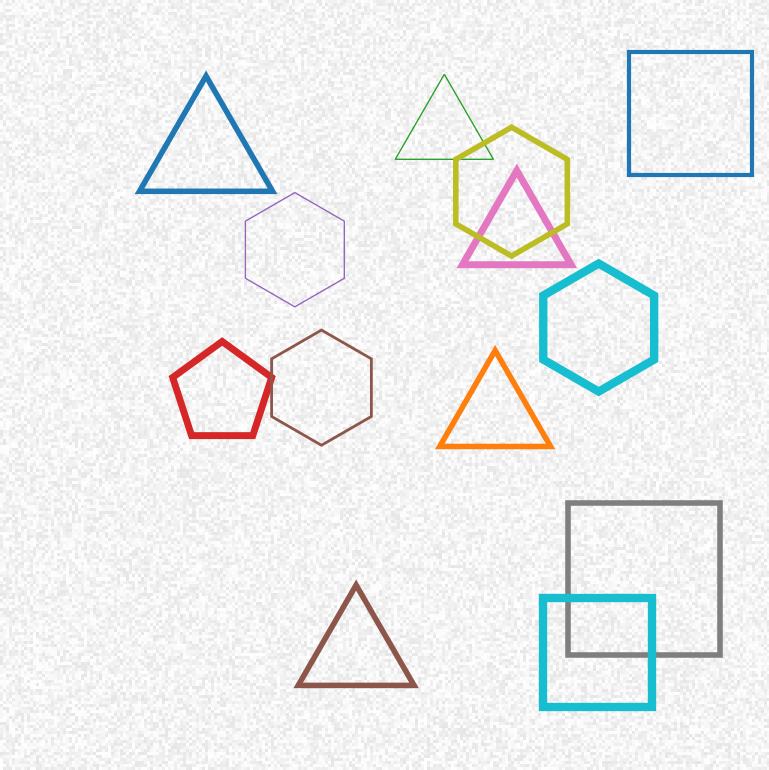[{"shape": "triangle", "thickness": 2, "radius": 0.5, "center": [0.268, 0.801]}, {"shape": "square", "thickness": 1.5, "radius": 0.4, "center": [0.897, 0.853]}, {"shape": "triangle", "thickness": 2, "radius": 0.42, "center": [0.643, 0.462]}, {"shape": "triangle", "thickness": 0.5, "radius": 0.37, "center": [0.577, 0.83]}, {"shape": "pentagon", "thickness": 2.5, "radius": 0.34, "center": [0.289, 0.489]}, {"shape": "hexagon", "thickness": 0.5, "radius": 0.37, "center": [0.383, 0.676]}, {"shape": "triangle", "thickness": 2, "radius": 0.43, "center": [0.462, 0.153]}, {"shape": "hexagon", "thickness": 1, "radius": 0.37, "center": [0.418, 0.497]}, {"shape": "triangle", "thickness": 2.5, "radius": 0.41, "center": [0.671, 0.697]}, {"shape": "square", "thickness": 2, "radius": 0.49, "center": [0.837, 0.248]}, {"shape": "hexagon", "thickness": 2, "radius": 0.42, "center": [0.664, 0.751]}, {"shape": "square", "thickness": 3, "radius": 0.35, "center": [0.776, 0.152]}, {"shape": "hexagon", "thickness": 3, "radius": 0.42, "center": [0.778, 0.575]}]